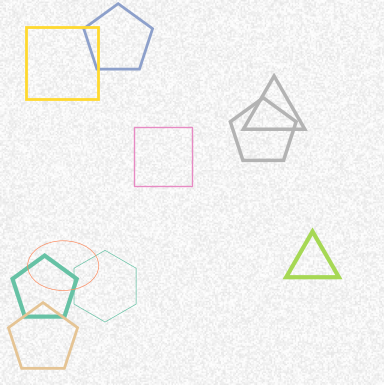[{"shape": "hexagon", "thickness": 0.5, "radius": 0.47, "center": [0.273, 0.257]}, {"shape": "pentagon", "thickness": 3, "radius": 0.44, "center": [0.116, 0.249]}, {"shape": "oval", "thickness": 0.5, "radius": 0.46, "center": [0.164, 0.31]}, {"shape": "pentagon", "thickness": 2, "radius": 0.47, "center": [0.307, 0.896]}, {"shape": "square", "thickness": 1, "radius": 0.38, "center": [0.424, 0.594]}, {"shape": "triangle", "thickness": 3, "radius": 0.4, "center": [0.812, 0.32]}, {"shape": "square", "thickness": 2, "radius": 0.47, "center": [0.161, 0.836]}, {"shape": "pentagon", "thickness": 2, "radius": 0.47, "center": [0.112, 0.12]}, {"shape": "triangle", "thickness": 2.5, "radius": 0.46, "center": [0.712, 0.71]}, {"shape": "pentagon", "thickness": 2.5, "radius": 0.45, "center": [0.684, 0.656]}]